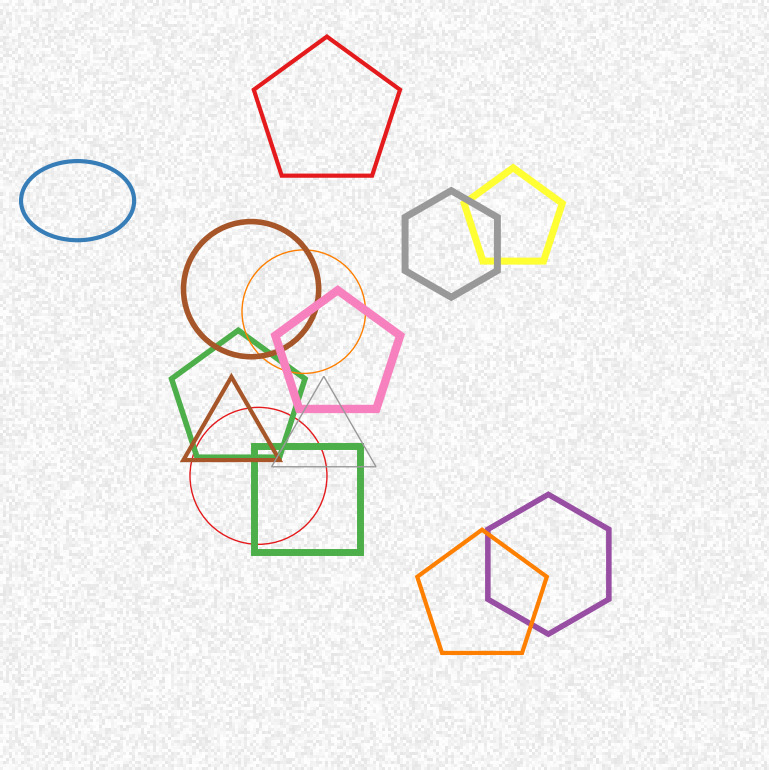[{"shape": "pentagon", "thickness": 1.5, "radius": 0.5, "center": [0.425, 0.853]}, {"shape": "circle", "thickness": 0.5, "radius": 0.44, "center": [0.336, 0.382]}, {"shape": "oval", "thickness": 1.5, "radius": 0.37, "center": [0.101, 0.739]}, {"shape": "pentagon", "thickness": 2, "radius": 0.46, "center": [0.309, 0.48]}, {"shape": "square", "thickness": 2.5, "radius": 0.35, "center": [0.399, 0.352]}, {"shape": "hexagon", "thickness": 2, "radius": 0.45, "center": [0.712, 0.267]}, {"shape": "circle", "thickness": 0.5, "radius": 0.4, "center": [0.394, 0.595]}, {"shape": "pentagon", "thickness": 1.5, "radius": 0.44, "center": [0.626, 0.224]}, {"shape": "pentagon", "thickness": 2.5, "radius": 0.33, "center": [0.667, 0.715]}, {"shape": "triangle", "thickness": 1.5, "radius": 0.36, "center": [0.301, 0.439]}, {"shape": "circle", "thickness": 2, "radius": 0.44, "center": [0.326, 0.624]}, {"shape": "pentagon", "thickness": 3, "radius": 0.43, "center": [0.439, 0.538]}, {"shape": "triangle", "thickness": 0.5, "radius": 0.39, "center": [0.421, 0.433]}, {"shape": "hexagon", "thickness": 2.5, "radius": 0.35, "center": [0.586, 0.683]}]